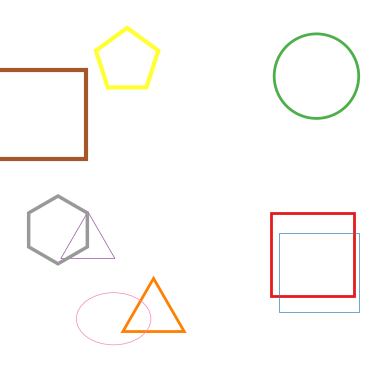[{"shape": "square", "thickness": 2, "radius": 0.54, "center": [0.812, 0.339]}, {"shape": "square", "thickness": 0.5, "radius": 0.52, "center": [0.828, 0.292]}, {"shape": "circle", "thickness": 2, "radius": 0.55, "center": [0.822, 0.802]}, {"shape": "triangle", "thickness": 0.5, "radius": 0.41, "center": [0.228, 0.369]}, {"shape": "triangle", "thickness": 2, "radius": 0.46, "center": [0.399, 0.185]}, {"shape": "pentagon", "thickness": 3, "radius": 0.43, "center": [0.33, 0.842]}, {"shape": "square", "thickness": 3, "radius": 0.58, "center": [0.108, 0.702]}, {"shape": "oval", "thickness": 0.5, "radius": 0.48, "center": [0.295, 0.172]}, {"shape": "hexagon", "thickness": 2.5, "radius": 0.44, "center": [0.151, 0.403]}]